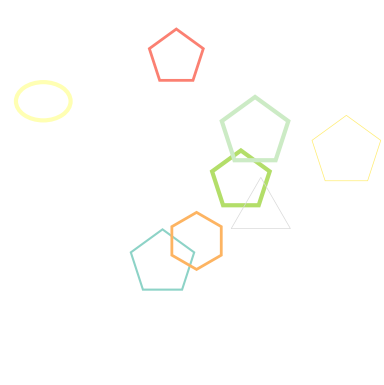[{"shape": "pentagon", "thickness": 1.5, "radius": 0.43, "center": [0.422, 0.318]}, {"shape": "oval", "thickness": 3, "radius": 0.35, "center": [0.112, 0.737]}, {"shape": "pentagon", "thickness": 2, "radius": 0.37, "center": [0.458, 0.851]}, {"shape": "hexagon", "thickness": 2, "radius": 0.37, "center": [0.511, 0.374]}, {"shape": "pentagon", "thickness": 3, "radius": 0.39, "center": [0.626, 0.53]}, {"shape": "triangle", "thickness": 0.5, "radius": 0.44, "center": [0.677, 0.451]}, {"shape": "pentagon", "thickness": 3, "radius": 0.45, "center": [0.662, 0.657]}, {"shape": "pentagon", "thickness": 0.5, "radius": 0.47, "center": [0.9, 0.606]}]